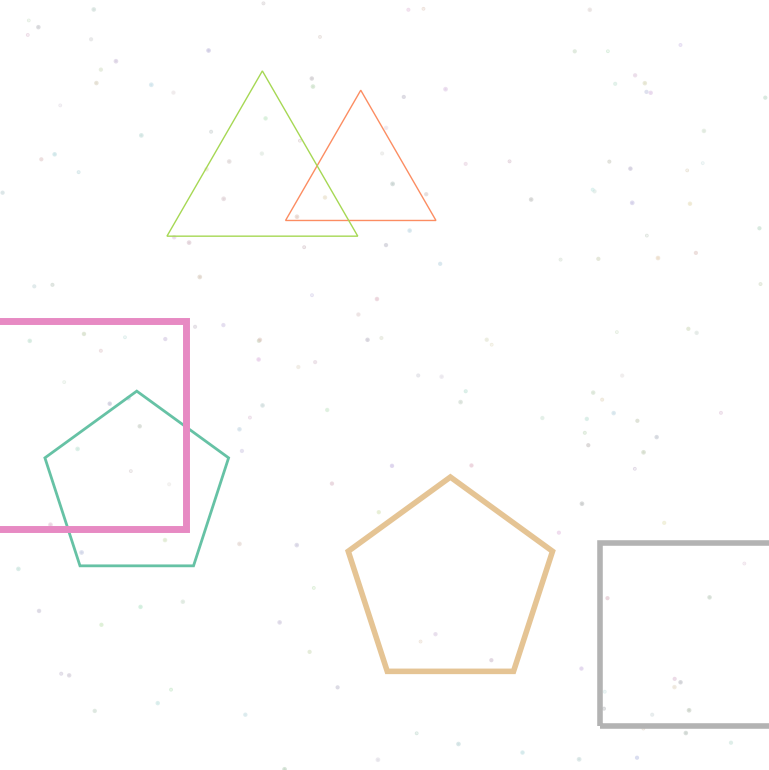[{"shape": "pentagon", "thickness": 1, "radius": 0.63, "center": [0.178, 0.367]}, {"shape": "triangle", "thickness": 0.5, "radius": 0.56, "center": [0.469, 0.77]}, {"shape": "square", "thickness": 2.5, "radius": 0.68, "center": [0.107, 0.448]}, {"shape": "triangle", "thickness": 0.5, "radius": 0.72, "center": [0.341, 0.765]}, {"shape": "pentagon", "thickness": 2, "radius": 0.7, "center": [0.585, 0.241]}, {"shape": "square", "thickness": 2, "radius": 0.59, "center": [0.899, 0.176]}]